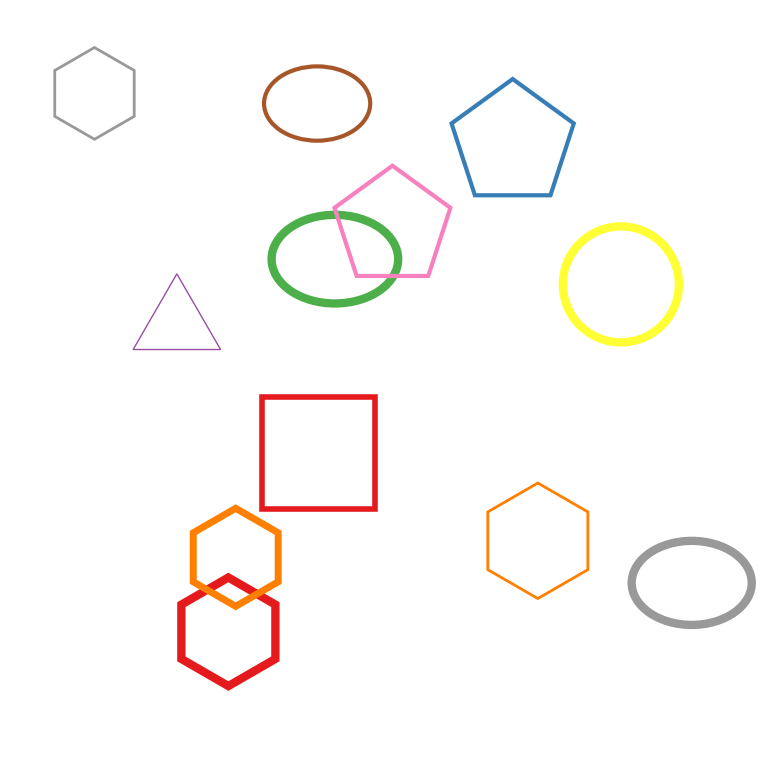[{"shape": "hexagon", "thickness": 3, "radius": 0.35, "center": [0.297, 0.18]}, {"shape": "square", "thickness": 2, "radius": 0.37, "center": [0.414, 0.412]}, {"shape": "pentagon", "thickness": 1.5, "radius": 0.42, "center": [0.666, 0.814]}, {"shape": "oval", "thickness": 3, "radius": 0.41, "center": [0.435, 0.663]}, {"shape": "triangle", "thickness": 0.5, "radius": 0.33, "center": [0.23, 0.579]}, {"shape": "hexagon", "thickness": 1, "radius": 0.38, "center": [0.698, 0.298]}, {"shape": "hexagon", "thickness": 2.5, "radius": 0.32, "center": [0.306, 0.276]}, {"shape": "circle", "thickness": 3, "radius": 0.38, "center": [0.806, 0.631]}, {"shape": "oval", "thickness": 1.5, "radius": 0.34, "center": [0.412, 0.866]}, {"shape": "pentagon", "thickness": 1.5, "radius": 0.4, "center": [0.51, 0.706]}, {"shape": "oval", "thickness": 3, "radius": 0.39, "center": [0.898, 0.243]}, {"shape": "hexagon", "thickness": 1, "radius": 0.3, "center": [0.123, 0.879]}]